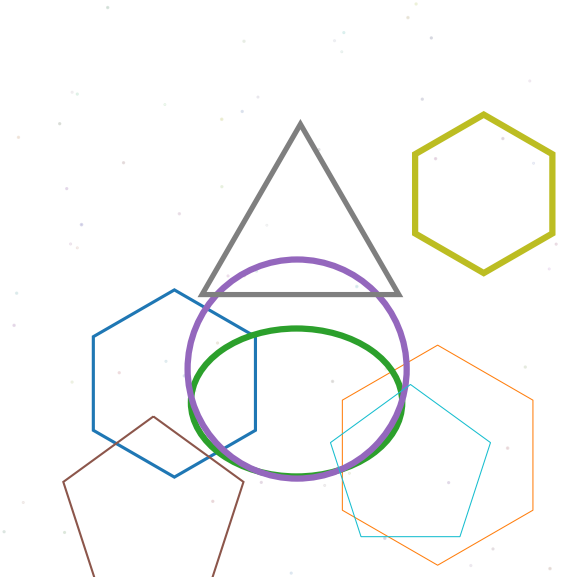[{"shape": "hexagon", "thickness": 1.5, "radius": 0.81, "center": [0.302, 0.335]}, {"shape": "hexagon", "thickness": 0.5, "radius": 0.95, "center": [0.758, 0.211]}, {"shape": "oval", "thickness": 3, "radius": 0.91, "center": [0.514, 0.302]}, {"shape": "circle", "thickness": 3, "radius": 0.95, "center": [0.515, 0.36]}, {"shape": "pentagon", "thickness": 1, "radius": 0.82, "center": [0.266, 0.114]}, {"shape": "triangle", "thickness": 2.5, "radius": 0.98, "center": [0.52, 0.587]}, {"shape": "hexagon", "thickness": 3, "radius": 0.69, "center": [0.838, 0.664]}, {"shape": "pentagon", "thickness": 0.5, "radius": 0.73, "center": [0.711, 0.188]}]